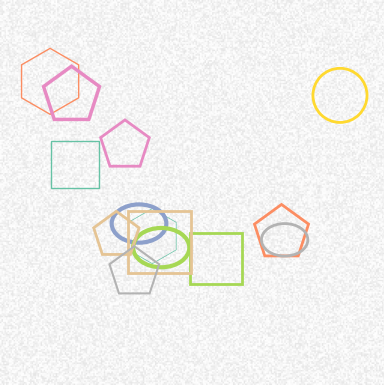[{"shape": "square", "thickness": 1, "radius": 0.31, "center": [0.195, 0.573]}, {"shape": "hexagon", "thickness": 0.5, "radius": 0.36, "center": [0.396, 0.387]}, {"shape": "hexagon", "thickness": 1, "radius": 0.43, "center": [0.13, 0.789]}, {"shape": "pentagon", "thickness": 2, "radius": 0.37, "center": [0.731, 0.395]}, {"shape": "oval", "thickness": 3, "radius": 0.36, "center": [0.361, 0.419]}, {"shape": "pentagon", "thickness": 2.5, "radius": 0.38, "center": [0.186, 0.752]}, {"shape": "pentagon", "thickness": 2, "radius": 0.33, "center": [0.325, 0.622]}, {"shape": "oval", "thickness": 3, "radius": 0.36, "center": [0.419, 0.357]}, {"shape": "square", "thickness": 2, "radius": 0.34, "center": [0.562, 0.329]}, {"shape": "circle", "thickness": 2, "radius": 0.35, "center": [0.883, 0.752]}, {"shape": "square", "thickness": 2, "radius": 0.41, "center": [0.415, 0.372]}, {"shape": "pentagon", "thickness": 2, "radius": 0.31, "center": [0.302, 0.389]}, {"shape": "oval", "thickness": 2, "radius": 0.3, "center": [0.739, 0.377]}, {"shape": "pentagon", "thickness": 1.5, "radius": 0.34, "center": [0.349, 0.293]}]